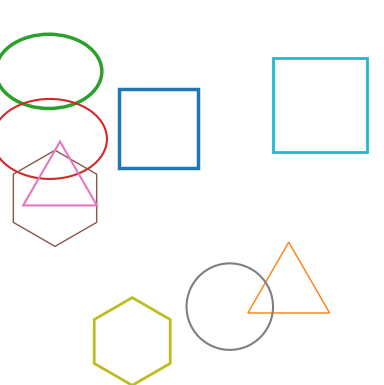[{"shape": "square", "thickness": 2.5, "radius": 0.51, "center": [0.411, 0.667]}, {"shape": "triangle", "thickness": 1, "radius": 0.61, "center": [0.75, 0.248]}, {"shape": "oval", "thickness": 2.5, "radius": 0.69, "center": [0.127, 0.815]}, {"shape": "oval", "thickness": 1.5, "radius": 0.74, "center": [0.129, 0.639]}, {"shape": "hexagon", "thickness": 1, "radius": 0.62, "center": [0.143, 0.485]}, {"shape": "triangle", "thickness": 1.5, "radius": 0.55, "center": [0.156, 0.522]}, {"shape": "circle", "thickness": 1.5, "radius": 0.56, "center": [0.597, 0.204]}, {"shape": "hexagon", "thickness": 2, "radius": 0.57, "center": [0.343, 0.113]}, {"shape": "square", "thickness": 2, "radius": 0.61, "center": [0.832, 0.726]}]